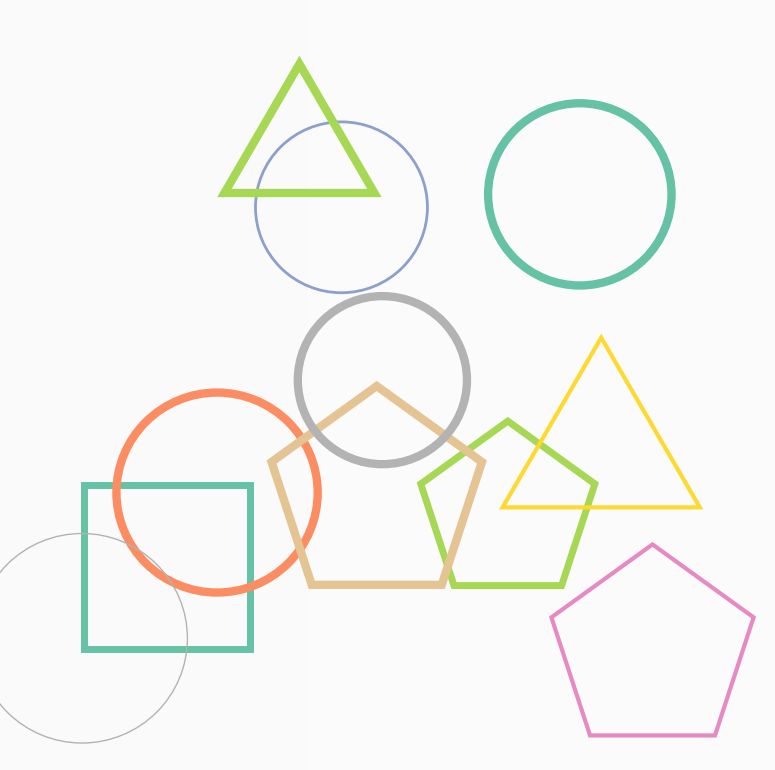[{"shape": "square", "thickness": 2.5, "radius": 0.53, "center": [0.216, 0.264]}, {"shape": "circle", "thickness": 3, "radius": 0.59, "center": [0.748, 0.748]}, {"shape": "circle", "thickness": 3, "radius": 0.65, "center": [0.28, 0.36]}, {"shape": "circle", "thickness": 1, "radius": 0.55, "center": [0.441, 0.731]}, {"shape": "pentagon", "thickness": 1.5, "radius": 0.69, "center": [0.842, 0.156]}, {"shape": "triangle", "thickness": 3, "radius": 0.56, "center": [0.386, 0.805]}, {"shape": "pentagon", "thickness": 2.5, "radius": 0.59, "center": [0.655, 0.335]}, {"shape": "triangle", "thickness": 1.5, "radius": 0.73, "center": [0.776, 0.415]}, {"shape": "pentagon", "thickness": 3, "radius": 0.71, "center": [0.486, 0.356]}, {"shape": "circle", "thickness": 0.5, "radius": 0.68, "center": [0.106, 0.171]}, {"shape": "circle", "thickness": 3, "radius": 0.55, "center": [0.493, 0.506]}]